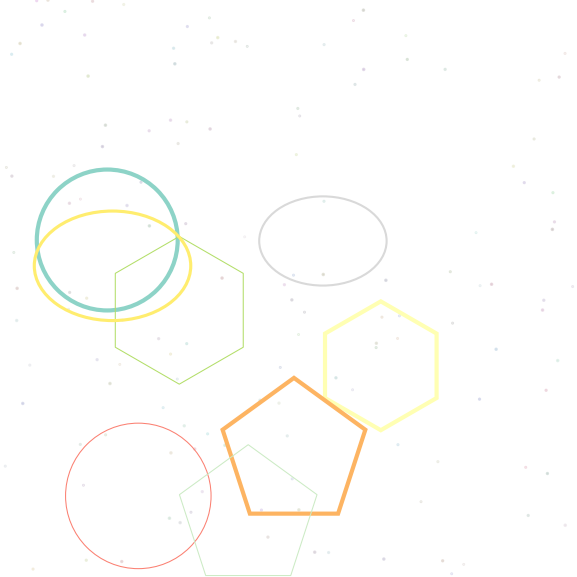[{"shape": "circle", "thickness": 2, "radius": 0.61, "center": [0.186, 0.584]}, {"shape": "hexagon", "thickness": 2, "radius": 0.56, "center": [0.659, 0.366]}, {"shape": "circle", "thickness": 0.5, "radius": 0.63, "center": [0.24, 0.14]}, {"shape": "pentagon", "thickness": 2, "radius": 0.65, "center": [0.509, 0.215]}, {"shape": "hexagon", "thickness": 0.5, "radius": 0.64, "center": [0.31, 0.462]}, {"shape": "oval", "thickness": 1, "radius": 0.55, "center": [0.559, 0.582]}, {"shape": "pentagon", "thickness": 0.5, "radius": 0.63, "center": [0.43, 0.104]}, {"shape": "oval", "thickness": 1.5, "radius": 0.68, "center": [0.195, 0.539]}]